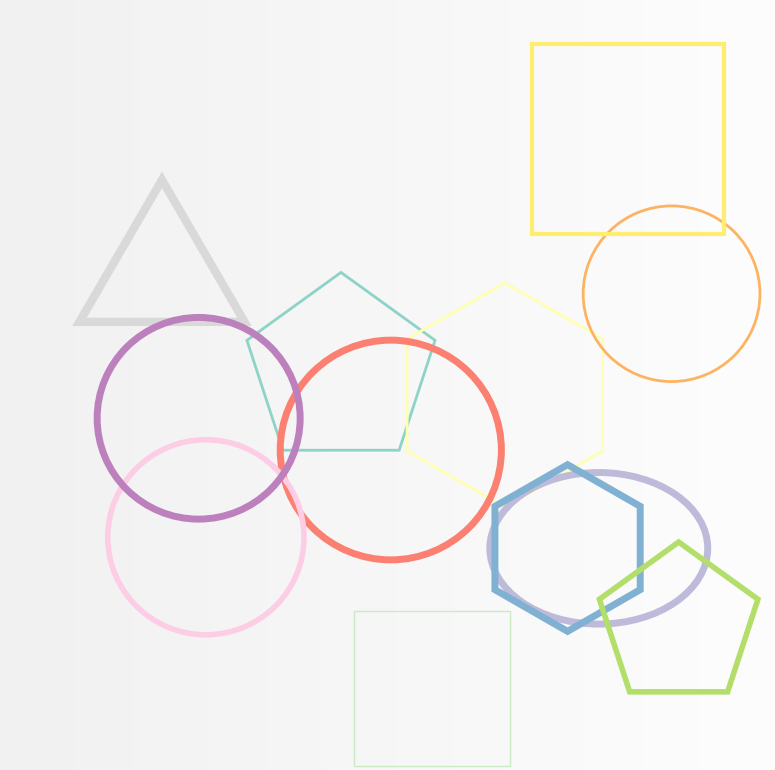[{"shape": "pentagon", "thickness": 1, "radius": 0.64, "center": [0.44, 0.519]}, {"shape": "hexagon", "thickness": 1, "radius": 0.73, "center": [0.651, 0.487]}, {"shape": "oval", "thickness": 2.5, "radius": 0.7, "center": [0.773, 0.288]}, {"shape": "circle", "thickness": 2.5, "radius": 0.71, "center": [0.504, 0.416]}, {"shape": "hexagon", "thickness": 2.5, "radius": 0.54, "center": [0.732, 0.288]}, {"shape": "circle", "thickness": 1, "radius": 0.57, "center": [0.867, 0.619]}, {"shape": "pentagon", "thickness": 2, "radius": 0.54, "center": [0.876, 0.189]}, {"shape": "circle", "thickness": 2, "radius": 0.63, "center": [0.266, 0.302]}, {"shape": "triangle", "thickness": 3, "radius": 0.61, "center": [0.209, 0.643]}, {"shape": "circle", "thickness": 2.5, "radius": 0.65, "center": [0.256, 0.457]}, {"shape": "square", "thickness": 0.5, "radius": 0.5, "center": [0.557, 0.106]}, {"shape": "square", "thickness": 1.5, "radius": 0.62, "center": [0.811, 0.819]}]